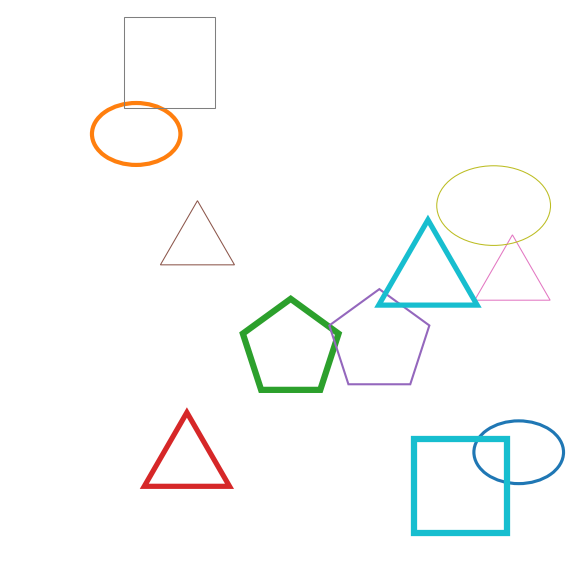[{"shape": "oval", "thickness": 1.5, "radius": 0.39, "center": [0.898, 0.216]}, {"shape": "oval", "thickness": 2, "radius": 0.38, "center": [0.236, 0.767]}, {"shape": "pentagon", "thickness": 3, "radius": 0.44, "center": [0.503, 0.395]}, {"shape": "triangle", "thickness": 2.5, "radius": 0.43, "center": [0.324, 0.2]}, {"shape": "pentagon", "thickness": 1, "radius": 0.46, "center": [0.657, 0.407]}, {"shape": "triangle", "thickness": 0.5, "radius": 0.37, "center": [0.342, 0.578]}, {"shape": "triangle", "thickness": 0.5, "radius": 0.38, "center": [0.887, 0.517]}, {"shape": "square", "thickness": 0.5, "radius": 0.39, "center": [0.293, 0.891]}, {"shape": "oval", "thickness": 0.5, "radius": 0.49, "center": [0.855, 0.643]}, {"shape": "triangle", "thickness": 2.5, "radius": 0.49, "center": [0.741, 0.52]}, {"shape": "square", "thickness": 3, "radius": 0.4, "center": [0.797, 0.158]}]